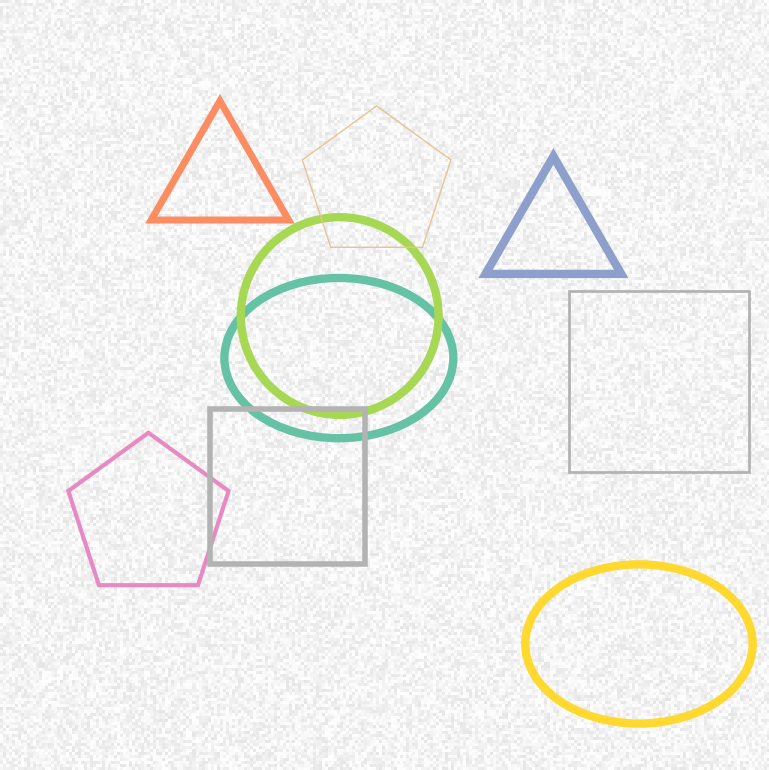[{"shape": "oval", "thickness": 3, "radius": 0.74, "center": [0.44, 0.535]}, {"shape": "triangle", "thickness": 2.5, "radius": 0.52, "center": [0.286, 0.766]}, {"shape": "triangle", "thickness": 3, "radius": 0.51, "center": [0.719, 0.695]}, {"shape": "pentagon", "thickness": 1.5, "radius": 0.55, "center": [0.193, 0.329]}, {"shape": "circle", "thickness": 3, "radius": 0.64, "center": [0.441, 0.59]}, {"shape": "oval", "thickness": 3, "radius": 0.74, "center": [0.83, 0.164]}, {"shape": "pentagon", "thickness": 0.5, "radius": 0.51, "center": [0.489, 0.761]}, {"shape": "square", "thickness": 2, "radius": 0.5, "center": [0.373, 0.368]}, {"shape": "square", "thickness": 1, "radius": 0.59, "center": [0.856, 0.504]}]